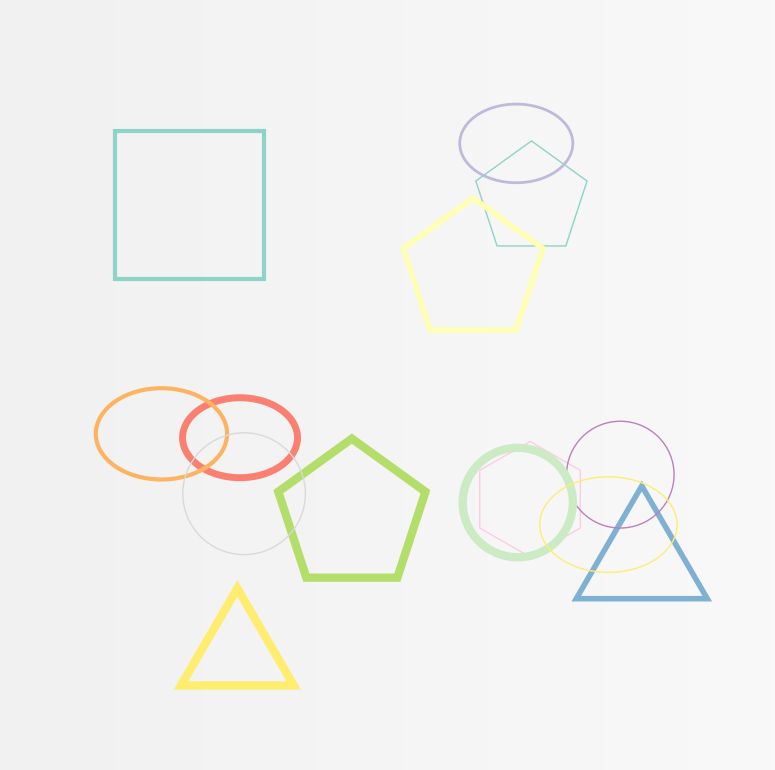[{"shape": "square", "thickness": 1.5, "radius": 0.48, "center": [0.244, 0.734]}, {"shape": "pentagon", "thickness": 0.5, "radius": 0.38, "center": [0.686, 0.742]}, {"shape": "pentagon", "thickness": 2, "radius": 0.47, "center": [0.61, 0.648]}, {"shape": "oval", "thickness": 1, "radius": 0.36, "center": [0.666, 0.814]}, {"shape": "oval", "thickness": 2.5, "radius": 0.37, "center": [0.31, 0.432]}, {"shape": "triangle", "thickness": 2, "radius": 0.49, "center": [0.828, 0.271]}, {"shape": "oval", "thickness": 1.5, "radius": 0.42, "center": [0.208, 0.437]}, {"shape": "pentagon", "thickness": 3, "radius": 0.5, "center": [0.454, 0.331]}, {"shape": "hexagon", "thickness": 0.5, "radius": 0.37, "center": [0.684, 0.352]}, {"shape": "circle", "thickness": 0.5, "radius": 0.4, "center": [0.315, 0.359]}, {"shape": "circle", "thickness": 0.5, "radius": 0.35, "center": [0.8, 0.384]}, {"shape": "circle", "thickness": 3, "radius": 0.36, "center": [0.668, 0.347]}, {"shape": "oval", "thickness": 0.5, "radius": 0.44, "center": [0.785, 0.319]}, {"shape": "triangle", "thickness": 3, "radius": 0.42, "center": [0.306, 0.152]}]